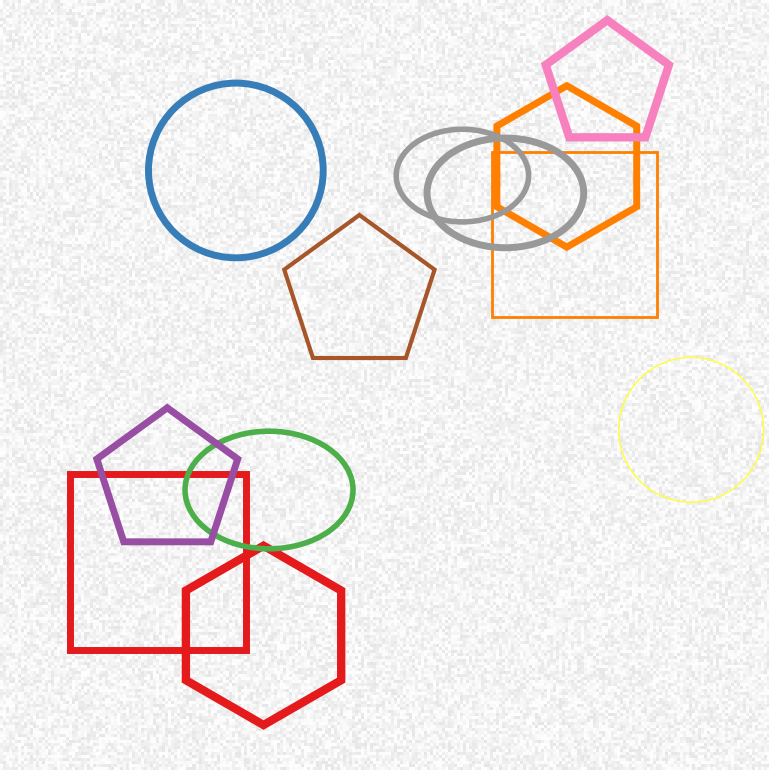[{"shape": "hexagon", "thickness": 3, "radius": 0.58, "center": [0.342, 0.175]}, {"shape": "square", "thickness": 2.5, "radius": 0.57, "center": [0.206, 0.271]}, {"shape": "circle", "thickness": 2.5, "radius": 0.57, "center": [0.306, 0.779]}, {"shape": "oval", "thickness": 2, "radius": 0.55, "center": [0.349, 0.364]}, {"shape": "pentagon", "thickness": 2.5, "radius": 0.48, "center": [0.217, 0.374]}, {"shape": "square", "thickness": 1, "radius": 0.54, "center": [0.746, 0.695]}, {"shape": "hexagon", "thickness": 2.5, "radius": 0.52, "center": [0.736, 0.784]}, {"shape": "circle", "thickness": 0.5, "radius": 0.47, "center": [0.898, 0.442]}, {"shape": "pentagon", "thickness": 1.5, "radius": 0.51, "center": [0.467, 0.618]}, {"shape": "pentagon", "thickness": 3, "radius": 0.42, "center": [0.789, 0.89]}, {"shape": "oval", "thickness": 2, "radius": 0.43, "center": [0.601, 0.772]}, {"shape": "oval", "thickness": 2.5, "radius": 0.51, "center": [0.656, 0.749]}]